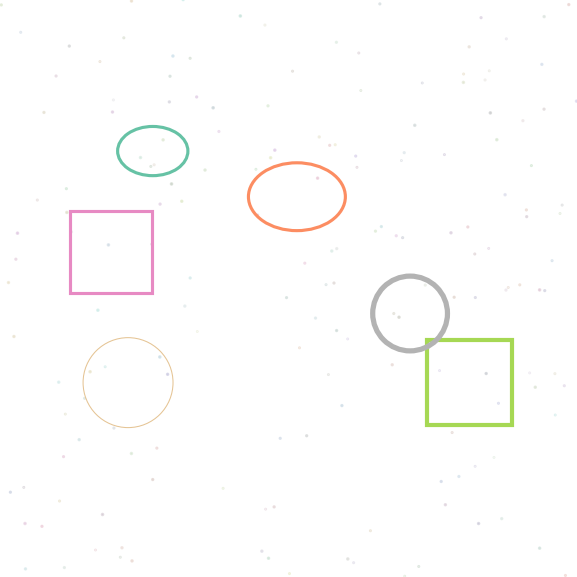[{"shape": "oval", "thickness": 1.5, "radius": 0.3, "center": [0.265, 0.738]}, {"shape": "oval", "thickness": 1.5, "radius": 0.42, "center": [0.514, 0.659]}, {"shape": "square", "thickness": 1.5, "radius": 0.36, "center": [0.192, 0.563]}, {"shape": "square", "thickness": 2, "radius": 0.37, "center": [0.813, 0.337]}, {"shape": "circle", "thickness": 0.5, "radius": 0.39, "center": [0.222, 0.337]}, {"shape": "circle", "thickness": 2.5, "radius": 0.32, "center": [0.71, 0.456]}]